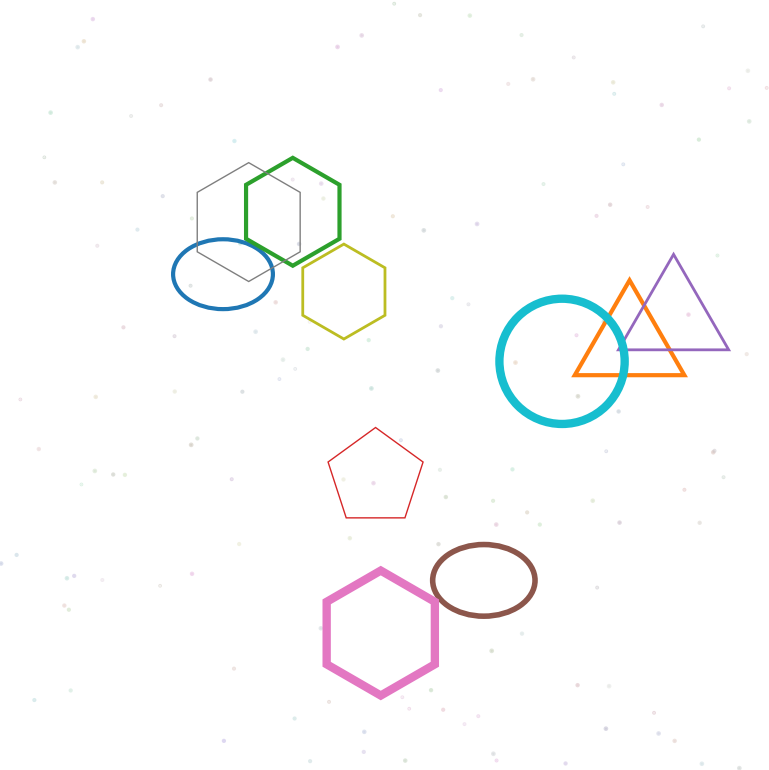[{"shape": "oval", "thickness": 1.5, "radius": 0.32, "center": [0.29, 0.644]}, {"shape": "triangle", "thickness": 1.5, "radius": 0.41, "center": [0.818, 0.554]}, {"shape": "hexagon", "thickness": 1.5, "radius": 0.35, "center": [0.38, 0.725]}, {"shape": "pentagon", "thickness": 0.5, "radius": 0.32, "center": [0.488, 0.38]}, {"shape": "triangle", "thickness": 1, "radius": 0.41, "center": [0.875, 0.587]}, {"shape": "oval", "thickness": 2, "radius": 0.33, "center": [0.628, 0.246]}, {"shape": "hexagon", "thickness": 3, "radius": 0.41, "center": [0.495, 0.178]}, {"shape": "hexagon", "thickness": 0.5, "radius": 0.39, "center": [0.323, 0.712]}, {"shape": "hexagon", "thickness": 1, "radius": 0.31, "center": [0.447, 0.621]}, {"shape": "circle", "thickness": 3, "radius": 0.41, "center": [0.73, 0.531]}]